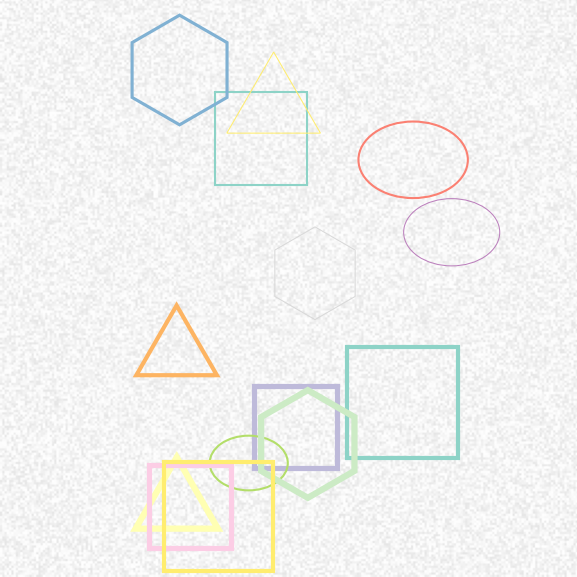[{"shape": "square", "thickness": 1, "radius": 0.4, "center": [0.452, 0.76]}, {"shape": "square", "thickness": 2, "radius": 0.48, "center": [0.697, 0.302]}, {"shape": "triangle", "thickness": 3, "radius": 0.41, "center": [0.306, 0.125]}, {"shape": "square", "thickness": 2.5, "radius": 0.36, "center": [0.512, 0.259]}, {"shape": "oval", "thickness": 1, "radius": 0.47, "center": [0.715, 0.722]}, {"shape": "hexagon", "thickness": 1.5, "radius": 0.47, "center": [0.311, 0.878]}, {"shape": "triangle", "thickness": 2, "radius": 0.4, "center": [0.306, 0.39]}, {"shape": "oval", "thickness": 1, "radius": 0.34, "center": [0.431, 0.197]}, {"shape": "square", "thickness": 2.5, "radius": 0.36, "center": [0.329, 0.122]}, {"shape": "hexagon", "thickness": 0.5, "radius": 0.4, "center": [0.545, 0.526]}, {"shape": "oval", "thickness": 0.5, "radius": 0.42, "center": [0.782, 0.597]}, {"shape": "hexagon", "thickness": 3, "radius": 0.47, "center": [0.533, 0.23]}, {"shape": "square", "thickness": 2, "radius": 0.47, "center": [0.378, 0.105]}, {"shape": "triangle", "thickness": 0.5, "radius": 0.47, "center": [0.474, 0.815]}]